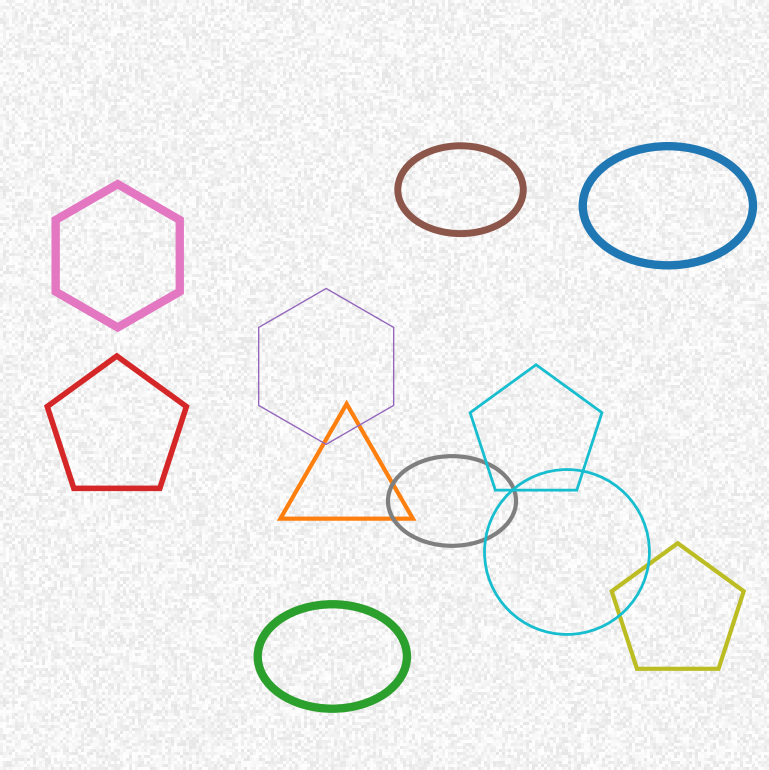[{"shape": "oval", "thickness": 3, "radius": 0.55, "center": [0.867, 0.733]}, {"shape": "triangle", "thickness": 1.5, "radius": 0.5, "center": [0.45, 0.376]}, {"shape": "oval", "thickness": 3, "radius": 0.48, "center": [0.432, 0.147]}, {"shape": "pentagon", "thickness": 2, "radius": 0.48, "center": [0.152, 0.443]}, {"shape": "hexagon", "thickness": 0.5, "radius": 0.51, "center": [0.424, 0.524]}, {"shape": "oval", "thickness": 2.5, "radius": 0.41, "center": [0.598, 0.754]}, {"shape": "hexagon", "thickness": 3, "radius": 0.47, "center": [0.153, 0.668]}, {"shape": "oval", "thickness": 1.5, "radius": 0.42, "center": [0.587, 0.349]}, {"shape": "pentagon", "thickness": 1.5, "radius": 0.45, "center": [0.88, 0.204]}, {"shape": "pentagon", "thickness": 1, "radius": 0.45, "center": [0.696, 0.436]}, {"shape": "circle", "thickness": 1, "radius": 0.54, "center": [0.736, 0.283]}]